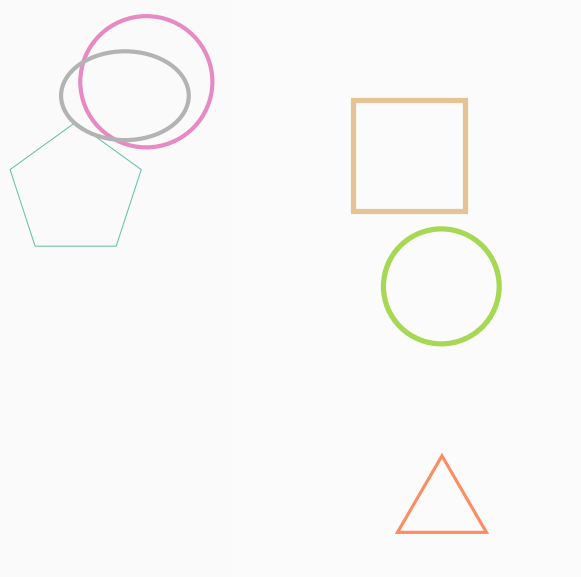[{"shape": "pentagon", "thickness": 0.5, "radius": 0.59, "center": [0.13, 0.669]}, {"shape": "triangle", "thickness": 1.5, "radius": 0.44, "center": [0.76, 0.121]}, {"shape": "circle", "thickness": 2, "radius": 0.57, "center": [0.252, 0.858]}, {"shape": "circle", "thickness": 2.5, "radius": 0.5, "center": [0.759, 0.503]}, {"shape": "square", "thickness": 2.5, "radius": 0.48, "center": [0.704, 0.73]}, {"shape": "oval", "thickness": 2, "radius": 0.55, "center": [0.215, 0.833]}]